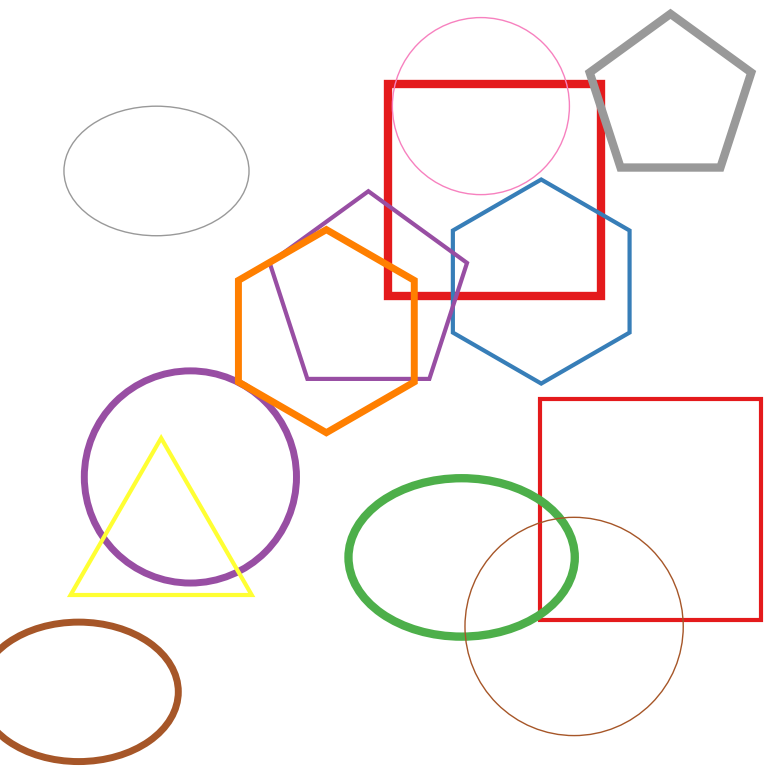[{"shape": "square", "thickness": 3, "radius": 0.69, "center": [0.642, 0.753]}, {"shape": "square", "thickness": 1.5, "radius": 0.72, "center": [0.845, 0.339]}, {"shape": "hexagon", "thickness": 1.5, "radius": 0.66, "center": [0.703, 0.634]}, {"shape": "oval", "thickness": 3, "radius": 0.73, "center": [0.6, 0.276]}, {"shape": "circle", "thickness": 2.5, "radius": 0.69, "center": [0.247, 0.381]}, {"shape": "pentagon", "thickness": 1.5, "radius": 0.67, "center": [0.478, 0.617]}, {"shape": "hexagon", "thickness": 2.5, "radius": 0.66, "center": [0.424, 0.57]}, {"shape": "triangle", "thickness": 1.5, "radius": 0.68, "center": [0.209, 0.295]}, {"shape": "oval", "thickness": 2.5, "radius": 0.65, "center": [0.102, 0.101]}, {"shape": "circle", "thickness": 0.5, "radius": 0.71, "center": [0.746, 0.186]}, {"shape": "circle", "thickness": 0.5, "radius": 0.57, "center": [0.625, 0.862]}, {"shape": "oval", "thickness": 0.5, "radius": 0.6, "center": [0.203, 0.778]}, {"shape": "pentagon", "thickness": 3, "radius": 0.55, "center": [0.871, 0.872]}]